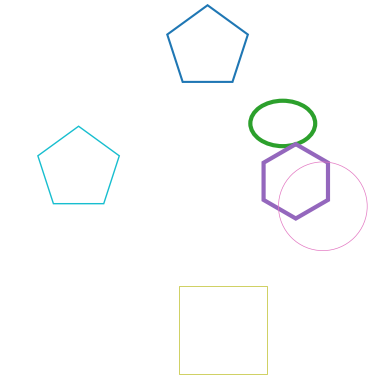[{"shape": "pentagon", "thickness": 1.5, "radius": 0.55, "center": [0.539, 0.876]}, {"shape": "oval", "thickness": 3, "radius": 0.42, "center": [0.734, 0.679]}, {"shape": "hexagon", "thickness": 3, "radius": 0.48, "center": [0.768, 0.529]}, {"shape": "circle", "thickness": 0.5, "radius": 0.58, "center": [0.839, 0.464]}, {"shape": "square", "thickness": 0.5, "radius": 0.57, "center": [0.578, 0.144]}, {"shape": "pentagon", "thickness": 1, "radius": 0.56, "center": [0.204, 0.561]}]